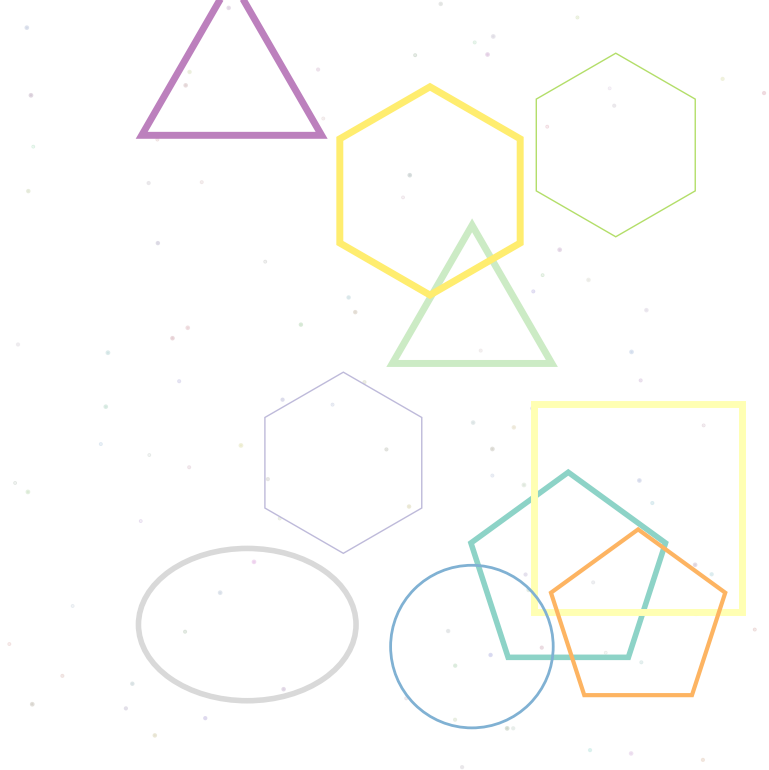[{"shape": "pentagon", "thickness": 2, "radius": 0.66, "center": [0.738, 0.254]}, {"shape": "square", "thickness": 2.5, "radius": 0.67, "center": [0.829, 0.34]}, {"shape": "hexagon", "thickness": 0.5, "radius": 0.59, "center": [0.446, 0.399]}, {"shape": "circle", "thickness": 1, "radius": 0.53, "center": [0.613, 0.16]}, {"shape": "pentagon", "thickness": 1.5, "radius": 0.59, "center": [0.829, 0.193]}, {"shape": "hexagon", "thickness": 0.5, "radius": 0.6, "center": [0.8, 0.812]}, {"shape": "oval", "thickness": 2, "radius": 0.71, "center": [0.321, 0.189]}, {"shape": "triangle", "thickness": 2.5, "radius": 0.67, "center": [0.301, 0.892]}, {"shape": "triangle", "thickness": 2.5, "radius": 0.6, "center": [0.613, 0.588]}, {"shape": "hexagon", "thickness": 2.5, "radius": 0.68, "center": [0.558, 0.752]}]